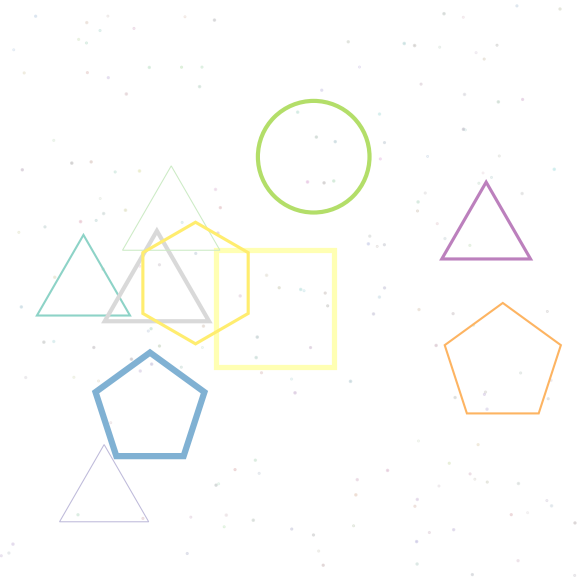[{"shape": "triangle", "thickness": 1, "radius": 0.47, "center": [0.145, 0.499]}, {"shape": "square", "thickness": 2.5, "radius": 0.51, "center": [0.477, 0.465]}, {"shape": "triangle", "thickness": 0.5, "radius": 0.45, "center": [0.18, 0.14]}, {"shape": "pentagon", "thickness": 3, "radius": 0.5, "center": [0.26, 0.289]}, {"shape": "pentagon", "thickness": 1, "radius": 0.53, "center": [0.871, 0.369]}, {"shape": "circle", "thickness": 2, "radius": 0.48, "center": [0.543, 0.728]}, {"shape": "triangle", "thickness": 2, "radius": 0.52, "center": [0.272, 0.495]}, {"shape": "triangle", "thickness": 1.5, "radius": 0.44, "center": [0.842, 0.595]}, {"shape": "triangle", "thickness": 0.5, "radius": 0.49, "center": [0.296, 0.615]}, {"shape": "hexagon", "thickness": 1.5, "radius": 0.53, "center": [0.339, 0.509]}]